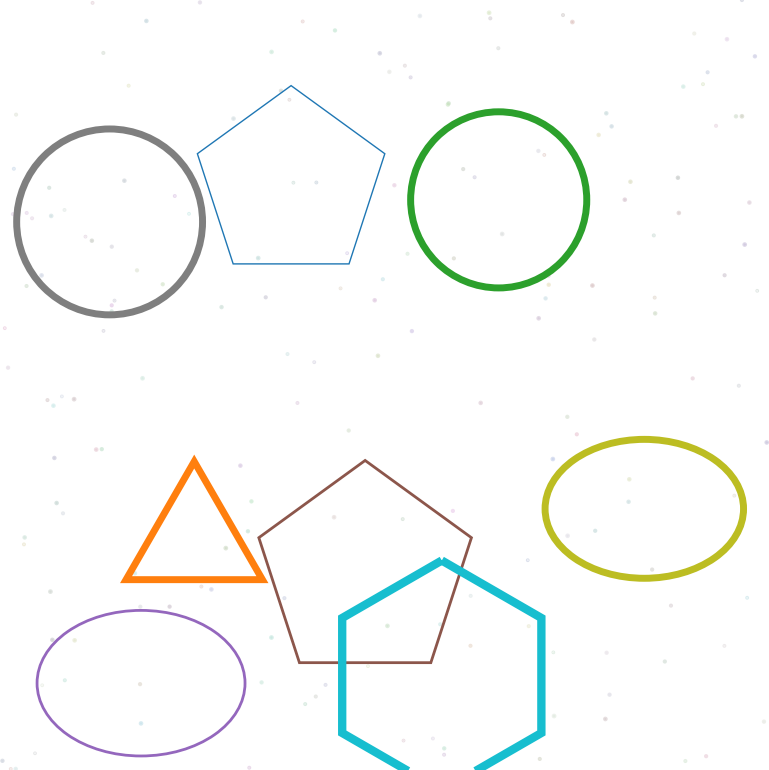[{"shape": "pentagon", "thickness": 0.5, "radius": 0.64, "center": [0.378, 0.761]}, {"shape": "triangle", "thickness": 2.5, "radius": 0.51, "center": [0.252, 0.298]}, {"shape": "circle", "thickness": 2.5, "radius": 0.57, "center": [0.648, 0.74]}, {"shape": "oval", "thickness": 1, "radius": 0.68, "center": [0.183, 0.113]}, {"shape": "pentagon", "thickness": 1, "radius": 0.73, "center": [0.474, 0.257]}, {"shape": "circle", "thickness": 2.5, "radius": 0.6, "center": [0.142, 0.712]}, {"shape": "oval", "thickness": 2.5, "radius": 0.64, "center": [0.837, 0.339]}, {"shape": "hexagon", "thickness": 3, "radius": 0.75, "center": [0.574, 0.123]}]